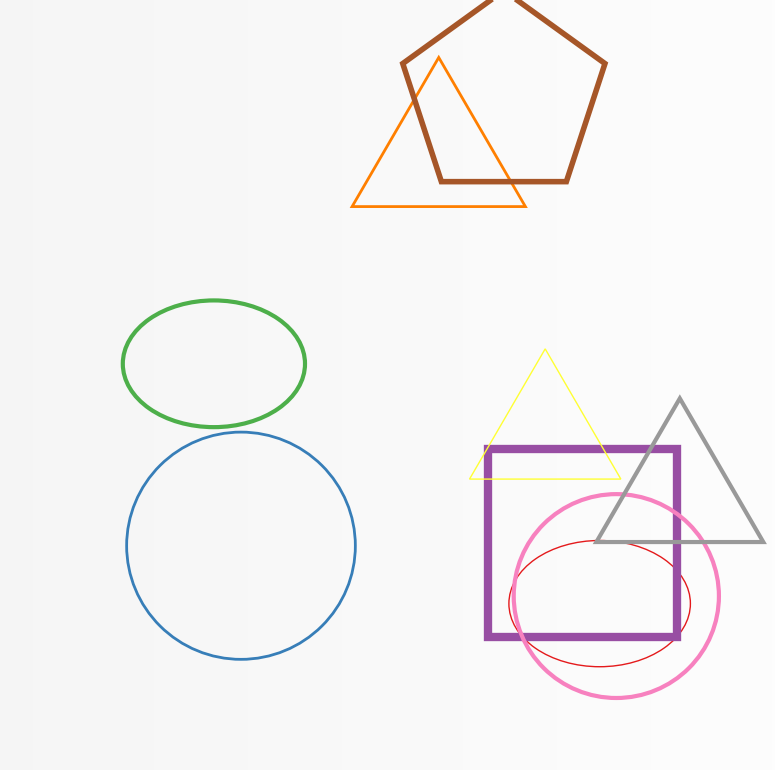[{"shape": "oval", "thickness": 0.5, "radius": 0.59, "center": [0.774, 0.216]}, {"shape": "circle", "thickness": 1, "radius": 0.74, "center": [0.311, 0.291]}, {"shape": "oval", "thickness": 1.5, "radius": 0.59, "center": [0.276, 0.528]}, {"shape": "square", "thickness": 3, "radius": 0.61, "center": [0.752, 0.295]}, {"shape": "triangle", "thickness": 1, "radius": 0.65, "center": [0.566, 0.796]}, {"shape": "triangle", "thickness": 0.5, "radius": 0.56, "center": [0.703, 0.434]}, {"shape": "pentagon", "thickness": 2, "radius": 0.69, "center": [0.65, 0.875]}, {"shape": "circle", "thickness": 1.5, "radius": 0.66, "center": [0.795, 0.226]}, {"shape": "triangle", "thickness": 1.5, "radius": 0.62, "center": [0.877, 0.358]}]